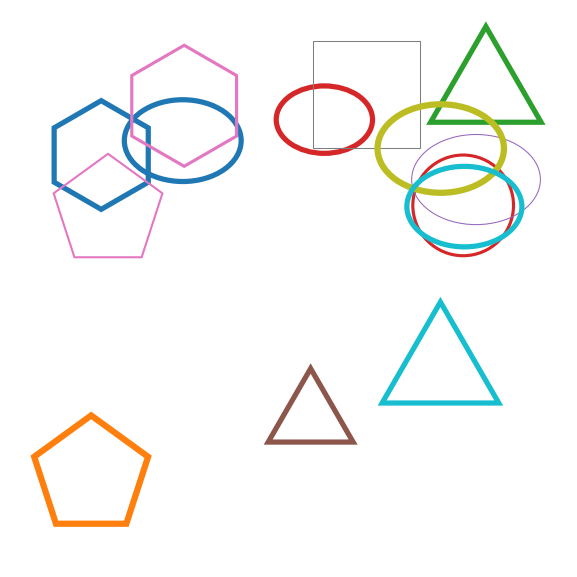[{"shape": "hexagon", "thickness": 2.5, "radius": 0.47, "center": [0.175, 0.731]}, {"shape": "oval", "thickness": 2.5, "radius": 0.51, "center": [0.316, 0.756]}, {"shape": "pentagon", "thickness": 3, "radius": 0.52, "center": [0.158, 0.176]}, {"shape": "triangle", "thickness": 2.5, "radius": 0.55, "center": [0.841, 0.843]}, {"shape": "oval", "thickness": 2.5, "radius": 0.42, "center": [0.562, 0.792]}, {"shape": "circle", "thickness": 1.5, "radius": 0.44, "center": [0.802, 0.643]}, {"shape": "oval", "thickness": 0.5, "radius": 0.56, "center": [0.824, 0.688]}, {"shape": "triangle", "thickness": 2.5, "radius": 0.42, "center": [0.538, 0.276]}, {"shape": "hexagon", "thickness": 1.5, "radius": 0.52, "center": [0.319, 0.816]}, {"shape": "pentagon", "thickness": 1, "radius": 0.5, "center": [0.187, 0.634]}, {"shape": "square", "thickness": 0.5, "radius": 0.46, "center": [0.634, 0.835]}, {"shape": "oval", "thickness": 3, "radius": 0.55, "center": [0.763, 0.742]}, {"shape": "oval", "thickness": 2.5, "radius": 0.5, "center": [0.804, 0.641]}, {"shape": "triangle", "thickness": 2.5, "radius": 0.58, "center": [0.763, 0.36]}]